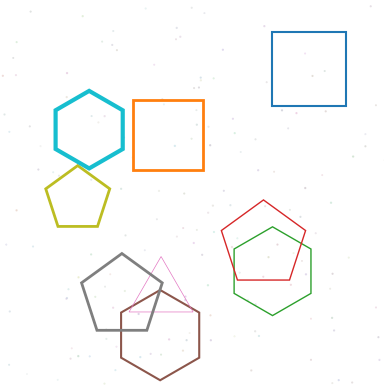[{"shape": "square", "thickness": 1.5, "radius": 0.48, "center": [0.803, 0.821]}, {"shape": "square", "thickness": 2, "radius": 0.45, "center": [0.436, 0.649]}, {"shape": "hexagon", "thickness": 1, "radius": 0.58, "center": [0.708, 0.296]}, {"shape": "pentagon", "thickness": 1, "radius": 0.58, "center": [0.684, 0.366]}, {"shape": "hexagon", "thickness": 1.5, "radius": 0.59, "center": [0.416, 0.13]}, {"shape": "triangle", "thickness": 0.5, "radius": 0.48, "center": [0.418, 0.238]}, {"shape": "pentagon", "thickness": 2, "radius": 0.55, "center": [0.317, 0.231]}, {"shape": "pentagon", "thickness": 2, "radius": 0.44, "center": [0.202, 0.483]}, {"shape": "hexagon", "thickness": 3, "radius": 0.5, "center": [0.232, 0.663]}]